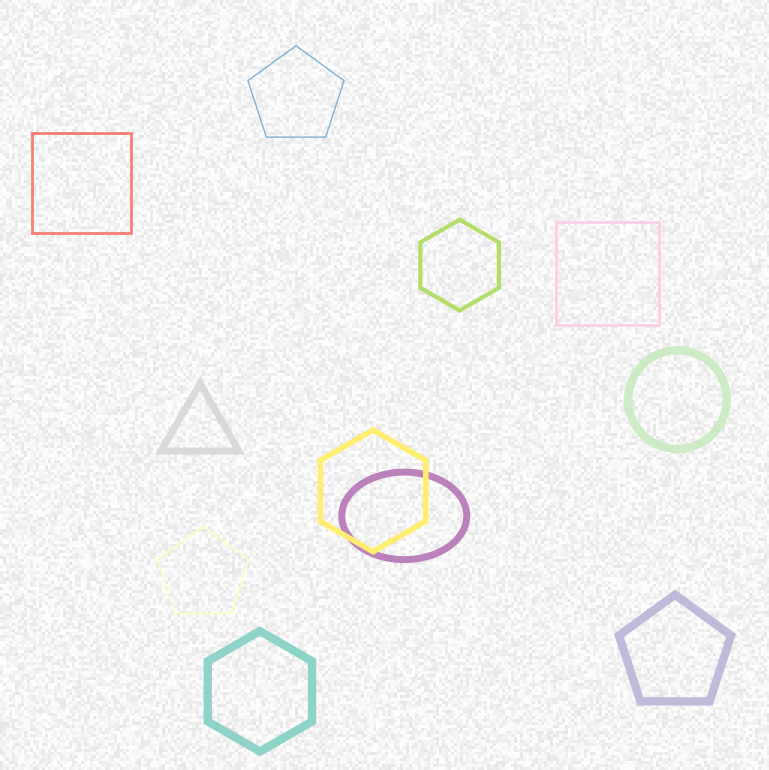[{"shape": "hexagon", "thickness": 3, "radius": 0.39, "center": [0.338, 0.102]}, {"shape": "pentagon", "thickness": 0.5, "radius": 0.31, "center": [0.264, 0.254]}, {"shape": "pentagon", "thickness": 3, "radius": 0.38, "center": [0.877, 0.151]}, {"shape": "square", "thickness": 1, "radius": 0.32, "center": [0.106, 0.762]}, {"shape": "pentagon", "thickness": 0.5, "radius": 0.33, "center": [0.384, 0.875]}, {"shape": "hexagon", "thickness": 1.5, "radius": 0.29, "center": [0.597, 0.656]}, {"shape": "square", "thickness": 1, "radius": 0.33, "center": [0.789, 0.645]}, {"shape": "triangle", "thickness": 2.5, "radius": 0.29, "center": [0.26, 0.443]}, {"shape": "oval", "thickness": 2.5, "radius": 0.41, "center": [0.525, 0.33]}, {"shape": "circle", "thickness": 3, "radius": 0.32, "center": [0.88, 0.481]}, {"shape": "hexagon", "thickness": 2, "radius": 0.4, "center": [0.485, 0.363]}]